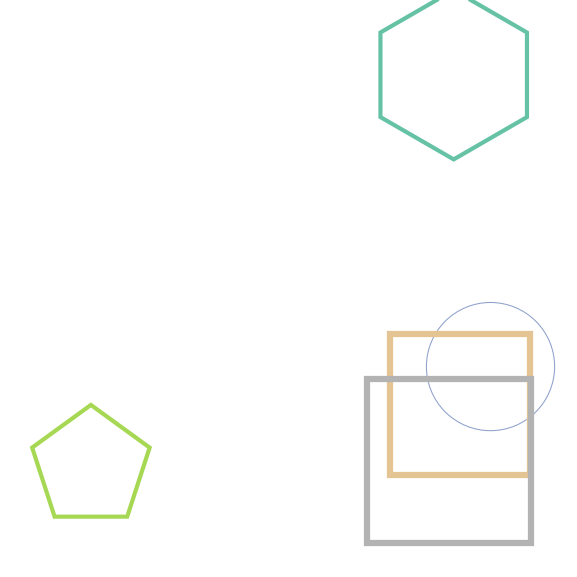[{"shape": "hexagon", "thickness": 2, "radius": 0.73, "center": [0.786, 0.87]}, {"shape": "circle", "thickness": 0.5, "radius": 0.55, "center": [0.849, 0.364]}, {"shape": "pentagon", "thickness": 2, "radius": 0.53, "center": [0.157, 0.191]}, {"shape": "square", "thickness": 3, "radius": 0.61, "center": [0.796, 0.298]}, {"shape": "square", "thickness": 3, "radius": 0.71, "center": [0.778, 0.201]}]